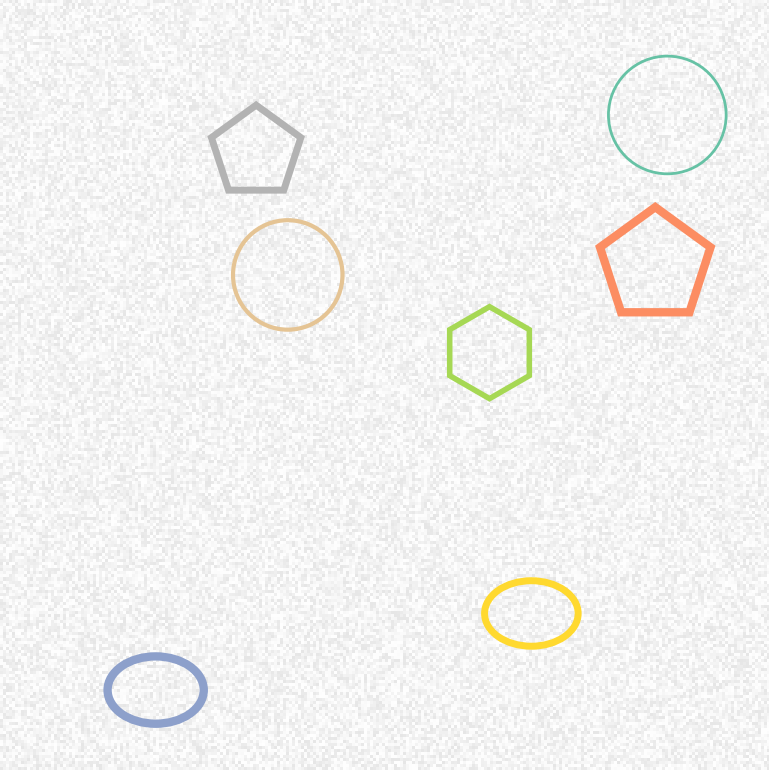[{"shape": "circle", "thickness": 1, "radius": 0.38, "center": [0.867, 0.851]}, {"shape": "pentagon", "thickness": 3, "radius": 0.38, "center": [0.851, 0.656]}, {"shape": "oval", "thickness": 3, "radius": 0.31, "center": [0.202, 0.104]}, {"shape": "hexagon", "thickness": 2, "radius": 0.3, "center": [0.636, 0.542]}, {"shape": "oval", "thickness": 2.5, "radius": 0.3, "center": [0.69, 0.203]}, {"shape": "circle", "thickness": 1.5, "radius": 0.36, "center": [0.374, 0.643]}, {"shape": "pentagon", "thickness": 2.5, "radius": 0.31, "center": [0.333, 0.802]}]